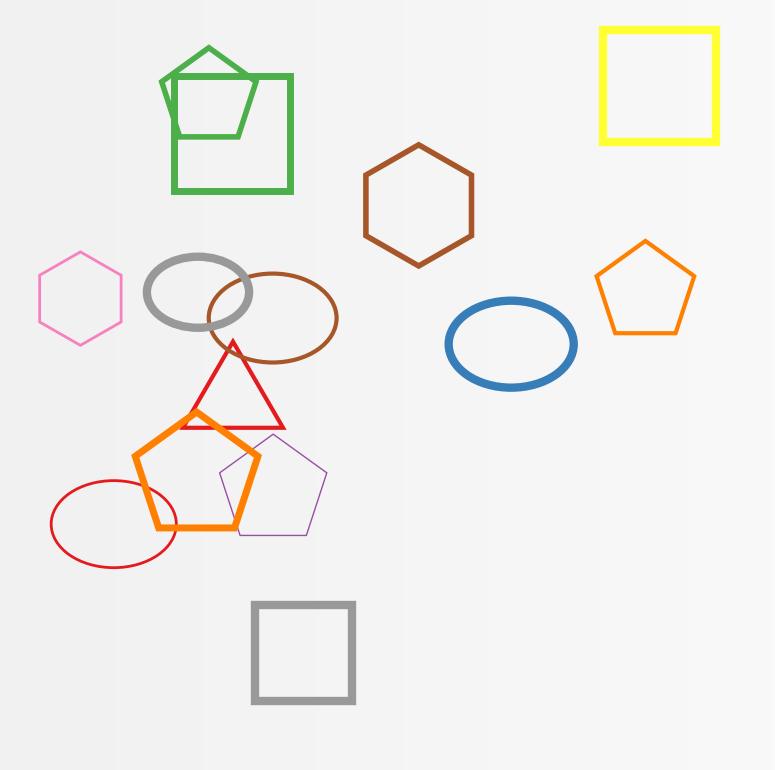[{"shape": "triangle", "thickness": 1.5, "radius": 0.37, "center": [0.301, 0.482]}, {"shape": "oval", "thickness": 1, "radius": 0.4, "center": [0.147, 0.319]}, {"shape": "oval", "thickness": 3, "radius": 0.4, "center": [0.66, 0.553]}, {"shape": "pentagon", "thickness": 2, "radius": 0.32, "center": [0.27, 0.874]}, {"shape": "square", "thickness": 2.5, "radius": 0.37, "center": [0.299, 0.826]}, {"shape": "pentagon", "thickness": 0.5, "radius": 0.36, "center": [0.353, 0.363]}, {"shape": "pentagon", "thickness": 1.5, "radius": 0.33, "center": [0.833, 0.621]}, {"shape": "pentagon", "thickness": 2.5, "radius": 0.42, "center": [0.254, 0.382]}, {"shape": "square", "thickness": 3, "radius": 0.36, "center": [0.851, 0.889]}, {"shape": "hexagon", "thickness": 2, "radius": 0.39, "center": [0.54, 0.733]}, {"shape": "oval", "thickness": 1.5, "radius": 0.41, "center": [0.352, 0.587]}, {"shape": "hexagon", "thickness": 1, "radius": 0.3, "center": [0.104, 0.612]}, {"shape": "square", "thickness": 3, "radius": 0.31, "center": [0.391, 0.152]}, {"shape": "oval", "thickness": 3, "radius": 0.33, "center": [0.255, 0.62]}]